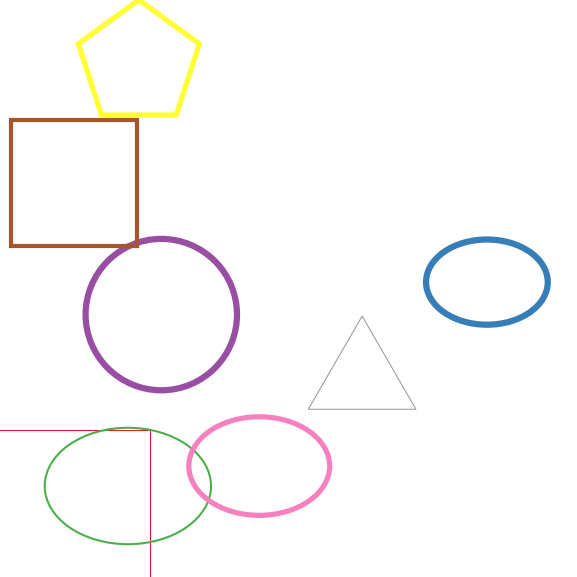[{"shape": "square", "thickness": 0.5, "radius": 0.67, "center": [0.126, 0.121]}, {"shape": "oval", "thickness": 3, "radius": 0.53, "center": [0.843, 0.511]}, {"shape": "oval", "thickness": 1, "radius": 0.72, "center": [0.221, 0.158]}, {"shape": "circle", "thickness": 3, "radius": 0.66, "center": [0.279, 0.454]}, {"shape": "pentagon", "thickness": 2.5, "radius": 0.55, "center": [0.241, 0.889]}, {"shape": "square", "thickness": 2, "radius": 0.55, "center": [0.129, 0.682]}, {"shape": "oval", "thickness": 2.5, "radius": 0.61, "center": [0.449, 0.192]}, {"shape": "triangle", "thickness": 0.5, "radius": 0.54, "center": [0.627, 0.344]}]